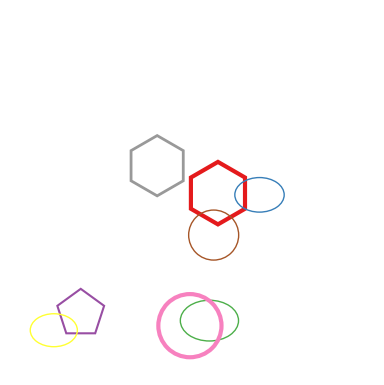[{"shape": "hexagon", "thickness": 3, "radius": 0.41, "center": [0.566, 0.498]}, {"shape": "oval", "thickness": 1, "radius": 0.32, "center": [0.674, 0.494]}, {"shape": "oval", "thickness": 1, "radius": 0.38, "center": [0.544, 0.167]}, {"shape": "pentagon", "thickness": 1.5, "radius": 0.32, "center": [0.21, 0.186]}, {"shape": "oval", "thickness": 1, "radius": 0.31, "center": [0.14, 0.142]}, {"shape": "circle", "thickness": 1, "radius": 0.32, "center": [0.555, 0.389]}, {"shape": "circle", "thickness": 3, "radius": 0.41, "center": [0.493, 0.154]}, {"shape": "hexagon", "thickness": 2, "radius": 0.39, "center": [0.408, 0.57]}]